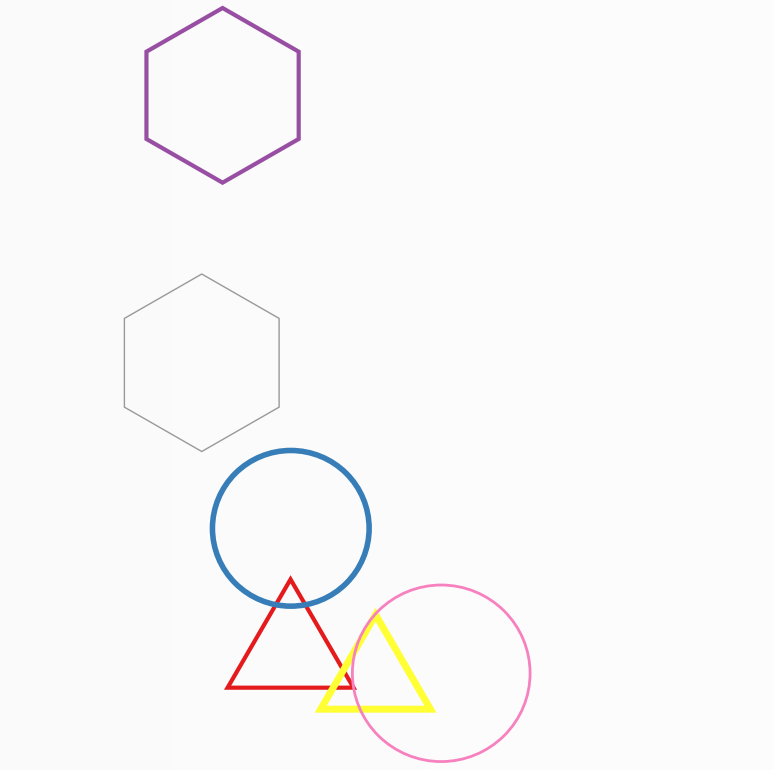[{"shape": "triangle", "thickness": 1.5, "radius": 0.47, "center": [0.375, 0.154]}, {"shape": "circle", "thickness": 2, "radius": 0.51, "center": [0.375, 0.314]}, {"shape": "hexagon", "thickness": 1.5, "radius": 0.57, "center": [0.287, 0.876]}, {"shape": "triangle", "thickness": 2.5, "radius": 0.41, "center": [0.485, 0.12]}, {"shape": "circle", "thickness": 1, "radius": 0.57, "center": [0.569, 0.126]}, {"shape": "hexagon", "thickness": 0.5, "radius": 0.58, "center": [0.26, 0.529]}]